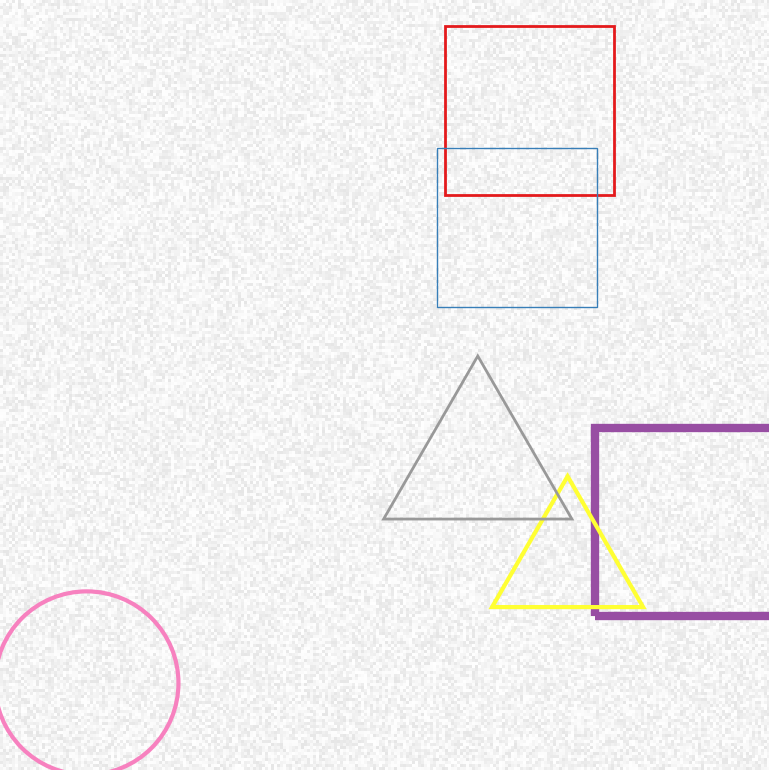[{"shape": "square", "thickness": 1, "radius": 0.55, "center": [0.688, 0.856]}, {"shape": "square", "thickness": 0.5, "radius": 0.52, "center": [0.672, 0.705]}, {"shape": "square", "thickness": 3, "radius": 0.61, "center": [0.894, 0.322]}, {"shape": "triangle", "thickness": 1.5, "radius": 0.57, "center": [0.737, 0.268]}, {"shape": "circle", "thickness": 1.5, "radius": 0.6, "center": [0.113, 0.113]}, {"shape": "triangle", "thickness": 1, "radius": 0.71, "center": [0.62, 0.396]}]